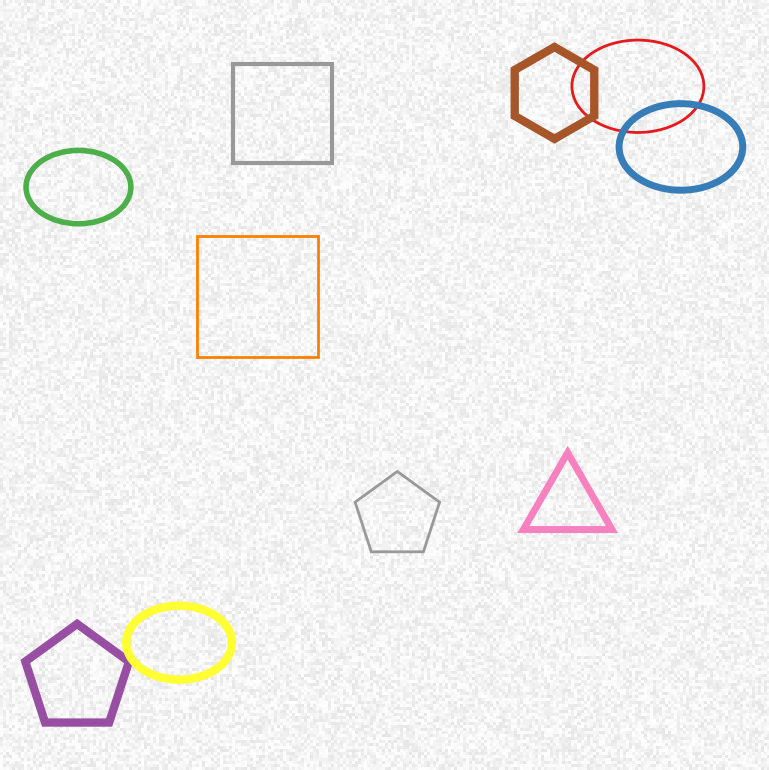[{"shape": "oval", "thickness": 1, "radius": 0.43, "center": [0.828, 0.888]}, {"shape": "oval", "thickness": 2.5, "radius": 0.4, "center": [0.884, 0.809]}, {"shape": "oval", "thickness": 2, "radius": 0.34, "center": [0.102, 0.757]}, {"shape": "pentagon", "thickness": 3, "radius": 0.35, "center": [0.1, 0.119]}, {"shape": "square", "thickness": 1, "radius": 0.39, "center": [0.335, 0.615]}, {"shape": "oval", "thickness": 3, "radius": 0.34, "center": [0.233, 0.165]}, {"shape": "hexagon", "thickness": 3, "radius": 0.3, "center": [0.72, 0.879]}, {"shape": "triangle", "thickness": 2.5, "radius": 0.33, "center": [0.737, 0.346]}, {"shape": "pentagon", "thickness": 1, "radius": 0.29, "center": [0.516, 0.33]}, {"shape": "square", "thickness": 1.5, "radius": 0.32, "center": [0.366, 0.852]}]